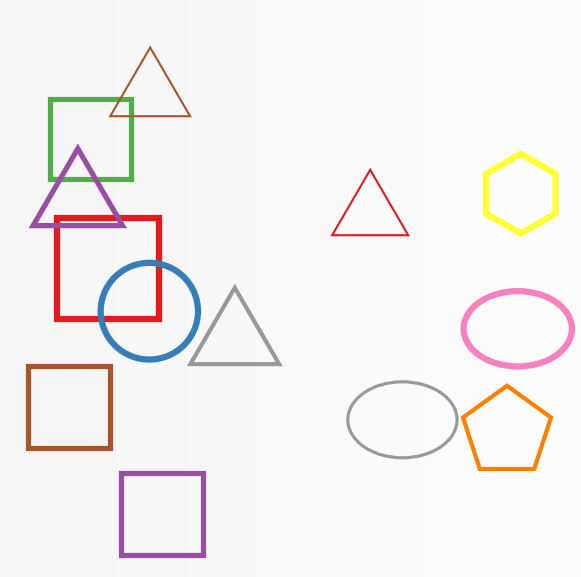[{"shape": "square", "thickness": 3, "radius": 0.44, "center": [0.185, 0.534]}, {"shape": "triangle", "thickness": 1, "radius": 0.38, "center": [0.637, 0.63]}, {"shape": "circle", "thickness": 3, "radius": 0.42, "center": [0.257, 0.46]}, {"shape": "square", "thickness": 2.5, "radius": 0.35, "center": [0.156, 0.759]}, {"shape": "triangle", "thickness": 2.5, "radius": 0.44, "center": [0.134, 0.653]}, {"shape": "square", "thickness": 2.5, "radius": 0.35, "center": [0.279, 0.109]}, {"shape": "pentagon", "thickness": 2, "radius": 0.4, "center": [0.872, 0.252]}, {"shape": "hexagon", "thickness": 3, "radius": 0.34, "center": [0.896, 0.664]}, {"shape": "triangle", "thickness": 1, "radius": 0.4, "center": [0.258, 0.838]}, {"shape": "square", "thickness": 2.5, "radius": 0.35, "center": [0.118, 0.294]}, {"shape": "oval", "thickness": 3, "radius": 0.47, "center": [0.891, 0.43]}, {"shape": "oval", "thickness": 1.5, "radius": 0.47, "center": [0.692, 0.272]}, {"shape": "triangle", "thickness": 2, "radius": 0.44, "center": [0.404, 0.413]}]